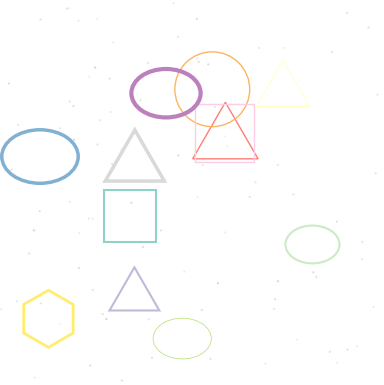[{"shape": "square", "thickness": 1.5, "radius": 0.34, "center": [0.337, 0.439]}, {"shape": "triangle", "thickness": 0.5, "radius": 0.4, "center": [0.735, 0.763]}, {"shape": "triangle", "thickness": 1.5, "radius": 0.37, "center": [0.349, 0.231]}, {"shape": "triangle", "thickness": 1, "radius": 0.49, "center": [0.585, 0.637]}, {"shape": "oval", "thickness": 2.5, "radius": 0.5, "center": [0.104, 0.593]}, {"shape": "circle", "thickness": 1, "radius": 0.49, "center": [0.551, 0.768]}, {"shape": "oval", "thickness": 0.5, "radius": 0.38, "center": [0.473, 0.121]}, {"shape": "square", "thickness": 1, "radius": 0.38, "center": [0.583, 0.654]}, {"shape": "triangle", "thickness": 2.5, "radius": 0.44, "center": [0.35, 0.574]}, {"shape": "oval", "thickness": 3, "radius": 0.45, "center": [0.431, 0.758]}, {"shape": "oval", "thickness": 1.5, "radius": 0.35, "center": [0.812, 0.365]}, {"shape": "hexagon", "thickness": 2, "radius": 0.37, "center": [0.126, 0.172]}]